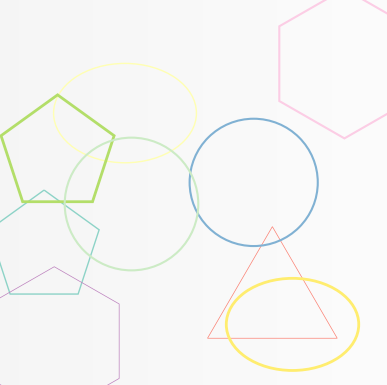[{"shape": "pentagon", "thickness": 1, "radius": 0.75, "center": [0.114, 0.357]}, {"shape": "oval", "thickness": 1, "radius": 0.92, "center": [0.323, 0.706]}, {"shape": "triangle", "thickness": 0.5, "radius": 0.97, "center": [0.703, 0.218]}, {"shape": "circle", "thickness": 1.5, "radius": 0.83, "center": [0.655, 0.526]}, {"shape": "pentagon", "thickness": 2, "radius": 0.77, "center": [0.149, 0.6]}, {"shape": "hexagon", "thickness": 1.5, "radius": 0.97, "center": [0.889, 0.835]}, {"shape": "hexagon", "thickness": 0.5, "radius": 0.97, "center": [0.14, 0.114]}, {"shape": "circle", "thickness": 1.5, "radius": 0.86, "center": [0.339, 0.47]}, {"shape": "oval", "thickness": 2, "radius": 0.85, "center": [0.755, 0.157]}]